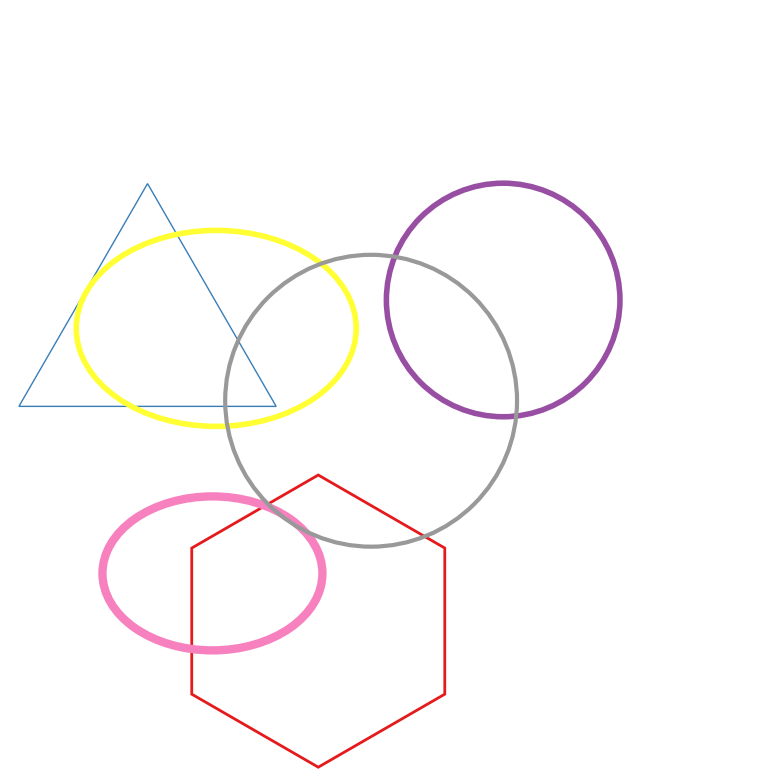[{"shape": "hexagon", "thickness": 1, "radius": 0.95, "center": [0.413, 0.193]}, {"shape": "triangle", "thickness": 0.5, "radius": 0.96, "center": [0.192, 0.569]}, {"shape": "circle", "thickness": 2, "radius": 0.76, "center": [0.653, 0.61]}, {"shape": "oval", "thickness": 2, "radius": 0.91, "center": [0.281, 0.574]}, {"shape": "oval", "thickness": 3, "radius": 0.71, "center": [0.276, 0.255]}, {"shape": "circle", "thickness": 1.5, "radius": 0.95, "center": [0.482, 0.48]}]